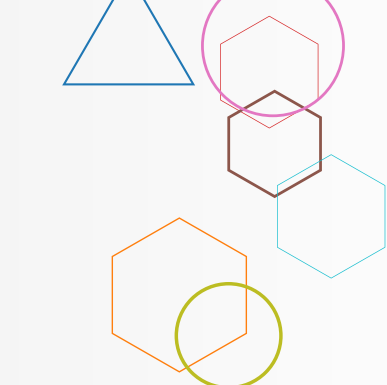[{"shape": "triangle", "thickness": 1.5, "radius": 0.96, "center": [0.332, 0.877]}, {"shape": "hexagon", "thickness": 1, "radius": 1.0, "center": [0.463, 0.234]}, {"shape": "hexagon", "thickness": 0.5, "radius": 0.73, "center": [0.695, 0.813]}, {"shape": "hexagon", "thickness": 2, "radius": 0.68, "center": [0.709, 0.626]}, {"shape": "circle", "thickness": 2, "radius": 0.91, "center": [0.704, 0.881]}, {"shape": "circle", "thickness": 2.5, "radius": 0.67, "center": [0.59, 0.128]}, {"shape": "hexagon", "thickness": 0.5, "radius": 0.8, "center": [0.855, 0.438]}]